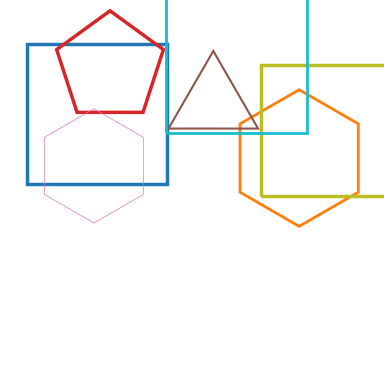[{"shape": "square", "thickness": 2.5, "radius": 0.91, "center": [0.251, 0.704]}, {"shape": "hexagon", "thickness": 2, "radius": 0.89, "center": [0.777, 0.59]}, {"shape": "pentagon", "thickness": 2.5, "radius": 0.73, "center": [0.286, 0.826]}, {"shape": "triangle", "thickness": 1.5, "radius": 0.67, "center": [0.554, 0.733]}, {"shape": "hexagon", "thickness": 0.5, "radius": 0.74, "center": [0.244, 0.569]}, {"shape": "square", "thickness": 2.5, "radius": 0.85, "center": [0.848, 0.662]}, {"shape": "square", "thickness": 2, "radius": 0.92, "center": [0.614, 0.838]}]